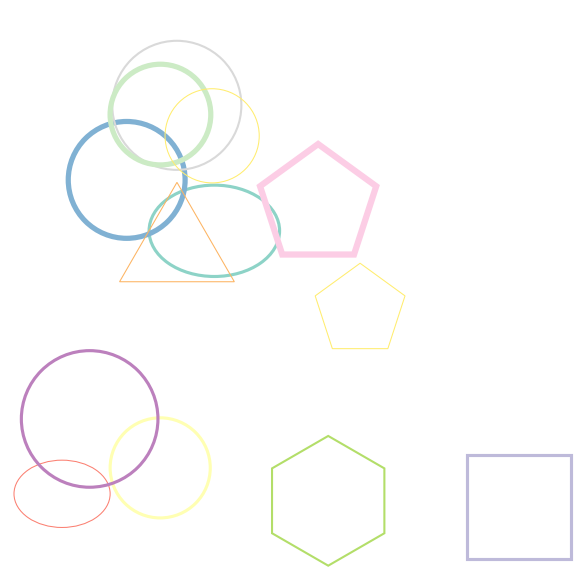[{"shape": "oval", "thickness": 1.5, "radius": 0.56, "center": [0.371, 0.599]}, {"shape": "circle", "thickness": 1.5, "radius": 0.43, "center": [0.277, 0.189]}, {"shape": "square", "thickness": 1.5, "radius": 0.45, "center": [0.899, 0.121]}, {"shape": "oval", "thickness": 0.5, "radius": 0.42, "center": [0.107, 0.144]}, {"shape": "circle", "thickness": 2.5, "radius": 0.51, "center": [0.219, 0.688]}, {"shape": "triangle", "thickness": 0.5, "radius": 0.57, "center": [0.306, 0.569]}, {"shape": "hexagon", "thickness": 1, "radius": 0.56, "center": [0.568, 0.132]}, {"shape": "pentagon", "thickness": 3, "radius": 0.53, "center": [0.551, 0.644]}, {"shape": "circle", "thickness": 1, "radius": 0.56, "center": [0.306, 0.817]}, {"shape": "circle", "thickness": 1.5, "radius": 0.59, "center": [0.155, 0.274]}, {"shape": "circle", "thickness": 2.5, "radius": 0.44, "center": [0.278, 0.801]}, {"shape": "pentagon", "thickness": 0.5, "radius": 0.41, "center": [0.624, 0.462]}, {"shape": "circle", "thickness": 0.5, "radius": 0.41, "center": [0.367, 0.764]}]